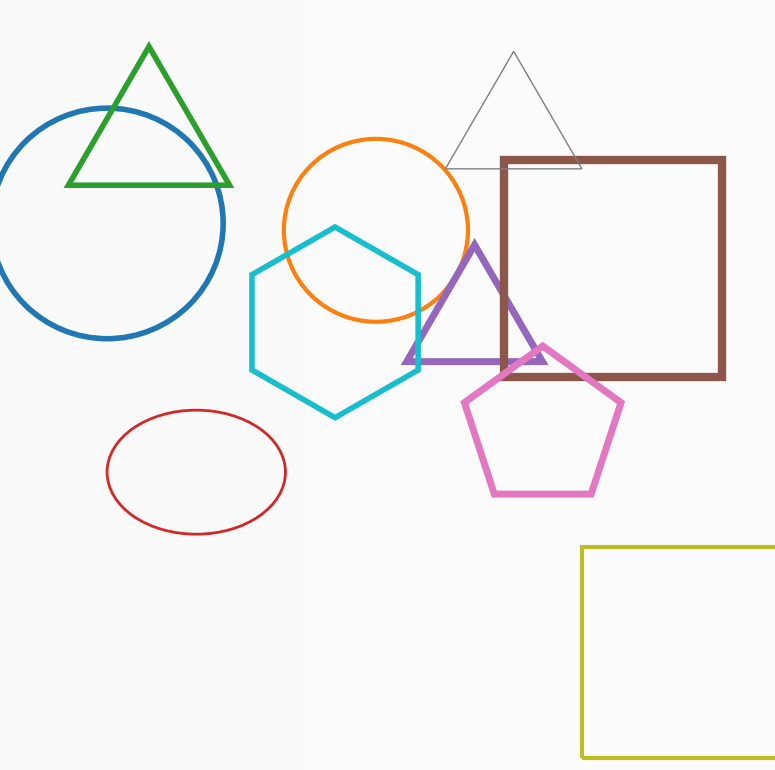[{"shape": "circle", "thickness": 2, "radius": 0.75, "center": [0.138, 0.71]}, {"shape": "circle", "thickness": 1.5, "radius": 0.59, "center": [0.485, 0.701]}, {"shape": "triangle", "thickness": 2, "radius": 0.6, "center": [0.192, 0.819]}, {"shape": "oval", "thickness": 1, "radius": 0.58, "center": [0.253, 0.387]}, {"shape": "triangle", "thickness": 2.5, "radius": 0.51, "center": [0.612, 0.581]}, {"shape": "square", "thickness": 3, "radius": 0.7, "center": [0.791, 0.651]}, {"shape": "pentagon", "thickness": 2.5, "radius": 0.53, "center": [0.7, 0.444]}, {"shape": "triangle", "thickness": 0.5, "radius": 0.51, "center": [0.663, 0.832]}, {"shape": "square", "thickness": 1.5, "radius": 0.68, "center": [0.888, 0.153]}, {"shape": "hexagon", "thickness": 2, "radius": 0.62, "center": [0.432, 0.581]}]